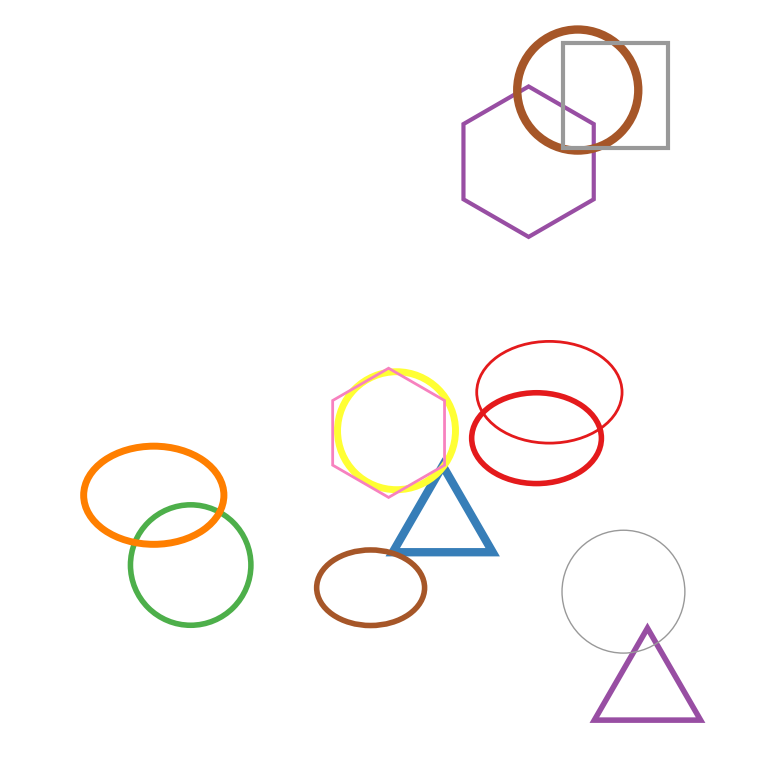[{"shape": "oval", "thickness": 2, "radius": 0.42, "center": [0.697, 0.431]}, {"shape": "oval", "thickness": 1, "radius": 0.47, "center": [0.713, 0.491]}, {"shape": "triangle", "thickness": 3, "radius": 0.37, "center": [0.575, 0.32]}, {"shape": "circle", "thickness": 2, "radius": 0.39, "center": [0.248, 0.266]}, {"shape": "hexagon", "thickness": 1.5, "radius": 0.49, "center": [0.687, 0.79]}, {"shape": "triangle", "thickness": 2, "radius": 0.4, "center": [0.841, 0.105]}, {"shape": "oval", "thickness": 2.5, "radius": 0.46, "center": [0.2, 0.357]}, {"shape": "circle", "thickness": 2.5, "radius": 0.38, "center": [0.515, 0.441]}, {"shape": "circle", "thickness": 3, "radius": 0.39, "center": [0.75, 0.883]}, {"shape": "oval", "thickness": 2, "radius": 0.35, "center": [0.481, 0.237]}, {"shape": "hexagon", "thickness": 1, "radius": 0.42, "center": [0.505, 0.438]}, {"shape": "square", "thickness": 1.5, "radius": 0.34, "center": [0.8, 0.876]}, {"shape": "circle", "thickness": 0.5, "radius": 0.4, "center": [0.81, 0.232]}]